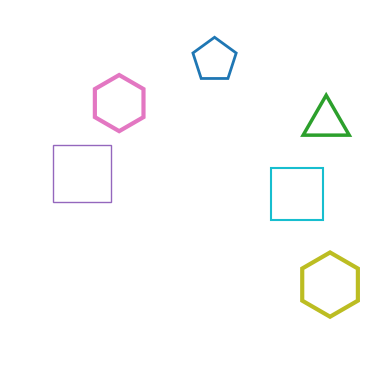[{"shape": "pentagon", "thickness": 2, "radius": 0.3, "center": [0.557, 0.844]}, {"shape": "triangle", "thickness": 2.5, "radius": 0.35, "center": [0.847, 0.684]}, {"shape": "square", "thickness": 1, "radius": 0.37, "center": [0.213, 0.549]}, {"shape": "hexagon", "thickness": 3, "radius": 0.36, "center": [0.31, 0.732]}, {"shape": "hexagon", "thickness": 3, "radius": 0.42, "center": [0.857, 0.261]}, {"shape": "square", "thickness": 1.5, "radius": 0.34, "center": [0.771, 0.496]}]